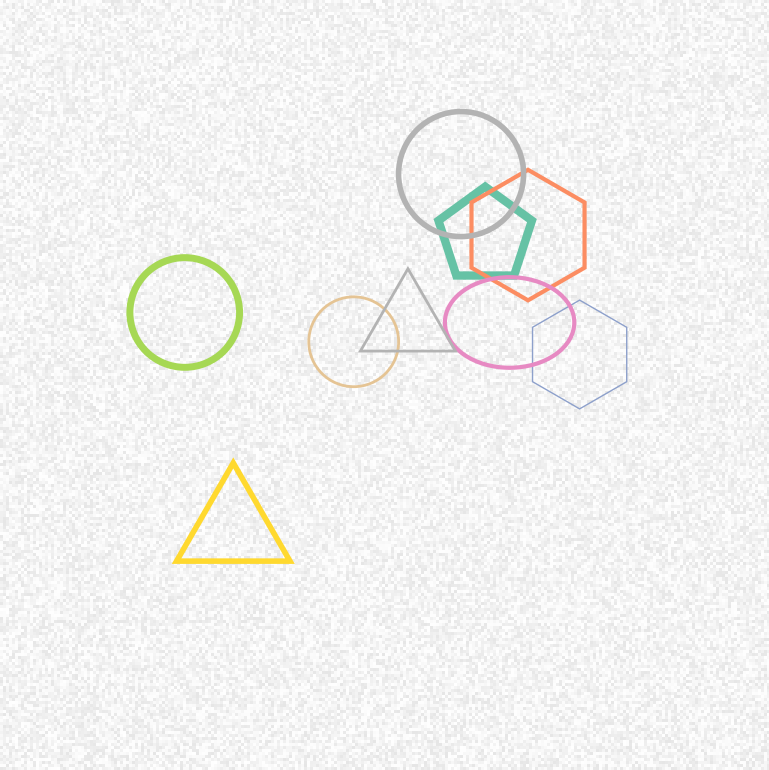[{"shape": "pentagon", "thickness": 3, "radius": 0.32, "center": [0.63, 0.694]}, {"shape": "hexagon", "thickness": 1.5, "radius": 0.42, "center": [0.686, 0.695]}, {"shape": "hexagon", "thickness": 0.5, "radius": 0.35, "center": [0.753, 0.54]}, {"shape": "oval", "thickness": 1.5, "radius": 0.42, "center": [0.662, 0.581]}, {"shape": "circle", "thickness": 2.5, "radius": 0.36, "center": [0.24, 0.594]}, {"shape": "triangle", "thickness": 2, "radius": 0.43, "center": [0.303, 0.314]}, {"shape": "circle", "thickness": 1, "radius": 0.29, "center": [0.459, 0.556]}, {"shape": "circle", "thickness": 2, "radius": 0.41, "center": [0.599, 0.774]}, {"shape": "triangle", "thickness": 1, "radius": 0.36, "center": [0.53, 0.58]}]